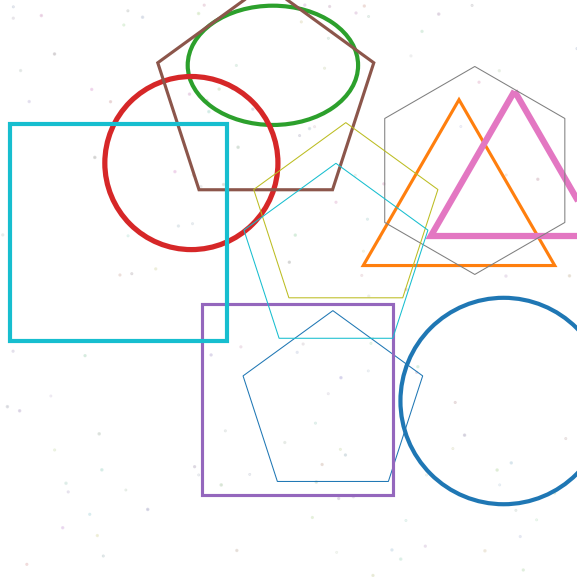[{"shape": "circle", "thickness": 2, "radius": 0.89, "center": [0.872, 0.305]}, {"shape": "pentagon", "thickness": 0.5, "radius": 0.82, "center": [0.576, 0.298]}, {"shape": "triangle", "thickness": 1.5, "radius": 0.96, "center": [0.795, 0.635]}, {"shape": "oval", "thickness": 2, "radius": 0.74, "center": [0.473, 0.886]}, {"shape": "circle", "thickness": 2.5, "radius": 0.75, "center": [0.331, 0.717]}, {"shape": "square", "thickness": 1.5, "radius": 0.83, "center": [0.516, 0.308]}, {"shape": "pentagon", "thickness": 1.5, "radius": 0.98, "center": [0.46, 0.83]}, {"shape": "triangle", "thickness": 3, "radius": 0.84, "center": [0.891, 0.674]}, {"shape": "hexagon", "thickness": 0.5, "radius": 0.9, "center": [0.822, 0.704]}, {"shape": "pentagon", "thickness": 0.5, "radius": 0.84, "center": [0.599, 0.619]}, {"shape": "square", "thickness": 2, "radius": 0.94, "center": [0.206, 0.596]}, {"shape": "pentagon", "thickness": 0.5, "radius": 0.84, "center": [0.582, 0.549]}]